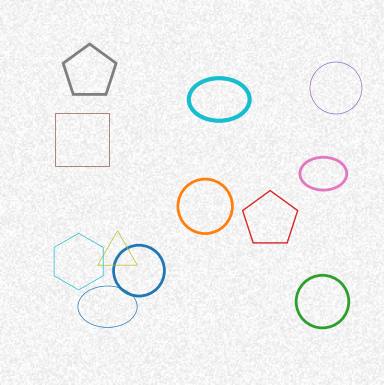[{"shape": "oval", "thickness": 0.5, "radius": 0.38, "center": [0.279, 0.203]}, {"shape": "circle", "thickness": 2, "radius": 0.33, "center": [0.361, 0.297]}, {"shape": "circle", "thickness": 2, "radius": 0.35, "center": [0.533, 0.464]}, {"shape": "circle", "thickness": 2, "radius": 0.34, "center": [0.838, 0.217]}, {"shape": "pentagon", "thickness": 1, "radius": 0.38, "center": [0.702, 0.43]}, {"shape": "circle", "thickness": 0.5, "radius": 0.34, "center": [0.873, 0.771]}, {"shape": "square", "thickness": 0.5, "radius": 0.35, "center": [0.213, 0.637]}, {"shape": "oval", "thickness": 2, "radius": 0.3, "center": [0.84, 0.549]}, {"shape": "pentagon", "thickness": 2, "radius": 0.36, "center": [0.233, 0.813]}, {"shape": "triangle", "thickness": 0.5, "radius": 0.3, "center": [0.305, 0.341]}, {"shape": "oval", "thickness": 3, "radius": 0.39, "center": [0.569, 0.742]}, {"shape": "hexagon", "thickness": 0.5, "radius": 0.37, "center": [0.204, 0.321]}]